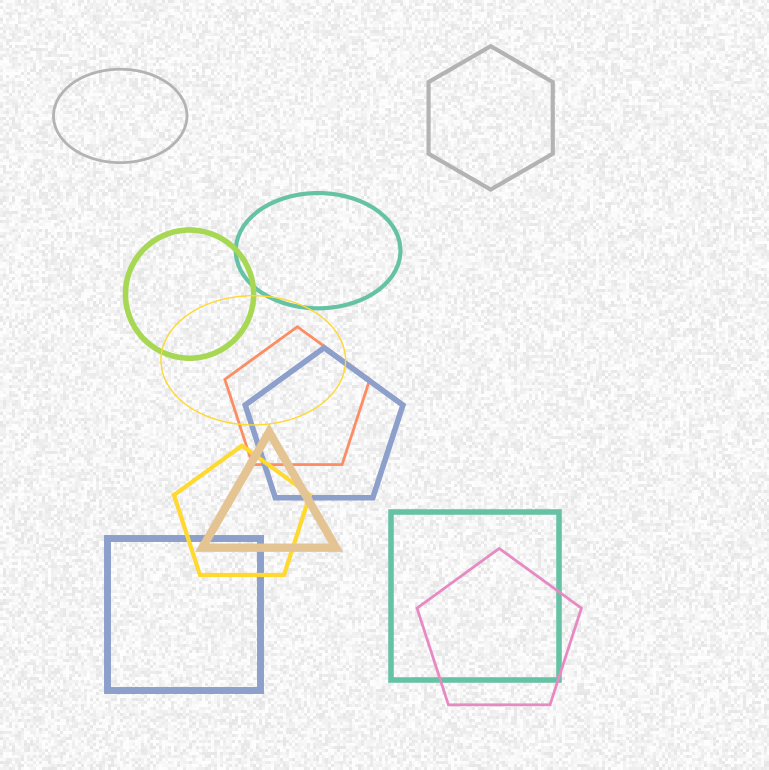[{"shape": "oval", "thickness": 1.5, "radius": 0.53, "center": [0.413, 0.674]}, {"shape": "square", "thickness": 2, "radius": 0.55, "center": [0.617, 0.225]}, {"shape": "pentagon", "thickness": 1, "radius": 0.49, "center": [0.386, 0.477]}, {"shape": "square", "thickness": 2.5, "radius": 0.5, "center": [0.238, 0.203]}, {"shape": "pentagon", "thickness": 2, "radius": 0.54, "center": [0.421, 0.441]}, {"shape": "pentagon", "thickness": 1, "radius": 0.56, "center": [0.648, 0.175]}, {"shape": "circle", "thickness": 2, "radius": 0.42, "center": [0.246, 0.618]}, {"shape": "oval", "thickness": 0.5, "radius": 0.6, "center": [0.329, 0.532]}, {"shape": "pentagon", "thickness": 1.5, "radius": 0.46, "center": [0.314, 0.328]}, {"shape": "triangle", "thickness": 3, "radius": 0.5, "center": [0.35, 0.339]}, {"shape": "hexagon", "thickness": 1.5, "radius": 0.47, "center": [0.637, 0.847]}, {"shape": "oval", "thickness": 1, "radius": 0.43, "center": [0.156, 0.849]}]